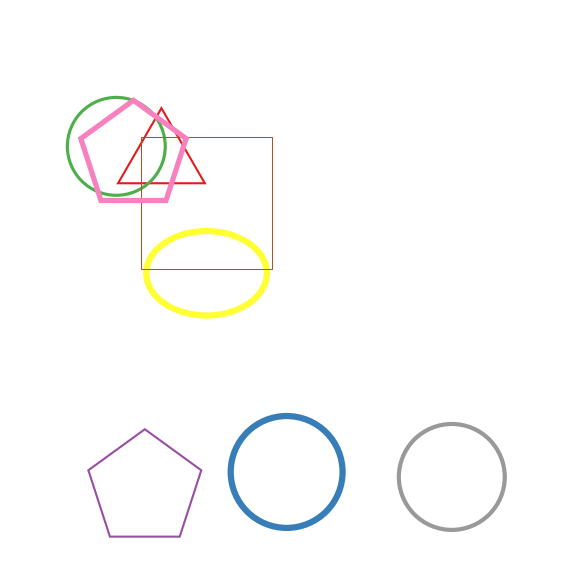[{"shape": "triangle", "thickness": 1, "radius": 0.43, "center": [0.28, 0.725]}, {"shape": "circle", "thickness": 3, "radius": 0.48, "center": [0.496, 0.182]}, {"shape": "circle", "thickness": 1.5, "radius": 0.42, "center": [0.201, 0.746]}, {"shape": "pentagon", "thickness": 1, "radius": 0.51, "center": [0.251, 0.153]}, {"shape": "oval", "thickness": 3, "radius": 0.52, "center": [0.358, 0.526]}, {"shape": "square", "thickness": 0.5, "radius": 0.57, "center": [0.358, 0.648]}, {"shape": "pentagon", "thickness": 2.5, "radius": 0.48, "center": [0.231, 0.73]}, {"shape": "circle", "thickness": 2, "radius": 0.46, "center": [0.782, 0.173]}]